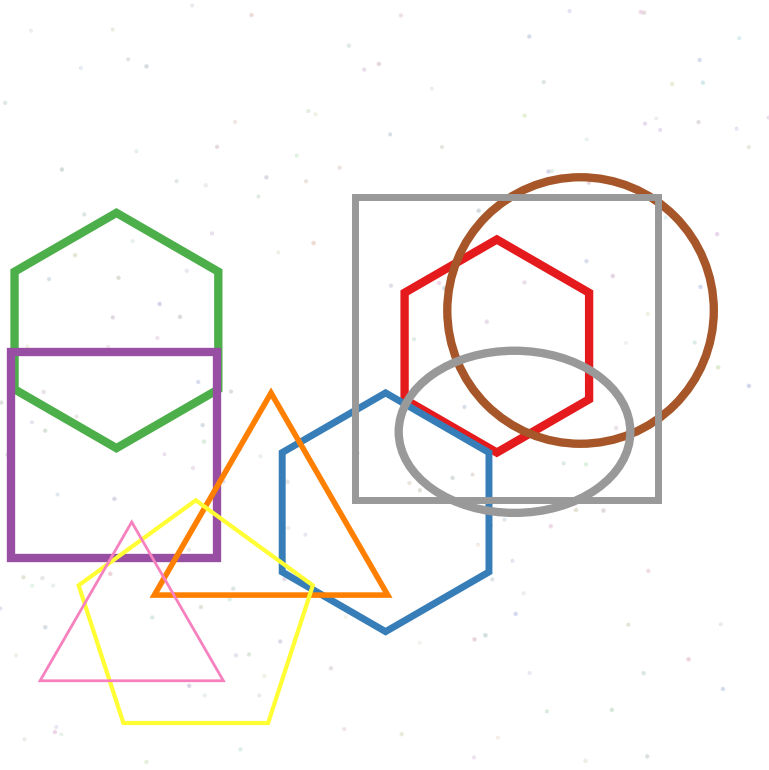[{"shape": "hexagon", "thickness": 3, "radius": 0.69, "center": [0.645, 0.551]}, {"shape": "hexagon", "thickness": 2.5, "radius": 0.78, "center": [0.501, 0.335]}, {"shape": "hexagon", "thickness": 3, "radius": 0.76, "center": [0.151, 0.571]}, {"shape": "square", "thickness": 3, "radius": 0.67, "center": [0.148, 0.409]}, {"shape": "triangle", "thickness": 2, "radius": 0.87, "center": [0.352, 0.315]}, {"shape": "pentagon", "thickness": 1.5, "radius": 0.8, "center": [0.254, 0.19]}, {"shape": "circle", "thickness": 3, "radius": 0.87, "center": [0.754, 0.597]}, {"shape": "triangle", "thickness": 1, "radius": 0.69, "center": [0.171, 0.185]}, {"shape": "oval", "thickness": 3, "radius": 0.75, "center": [0.668, 0.439]}, {"shape": "square", "thickness": 2.5, "radius": 0.98, "center": [0.658, 0.548]}]